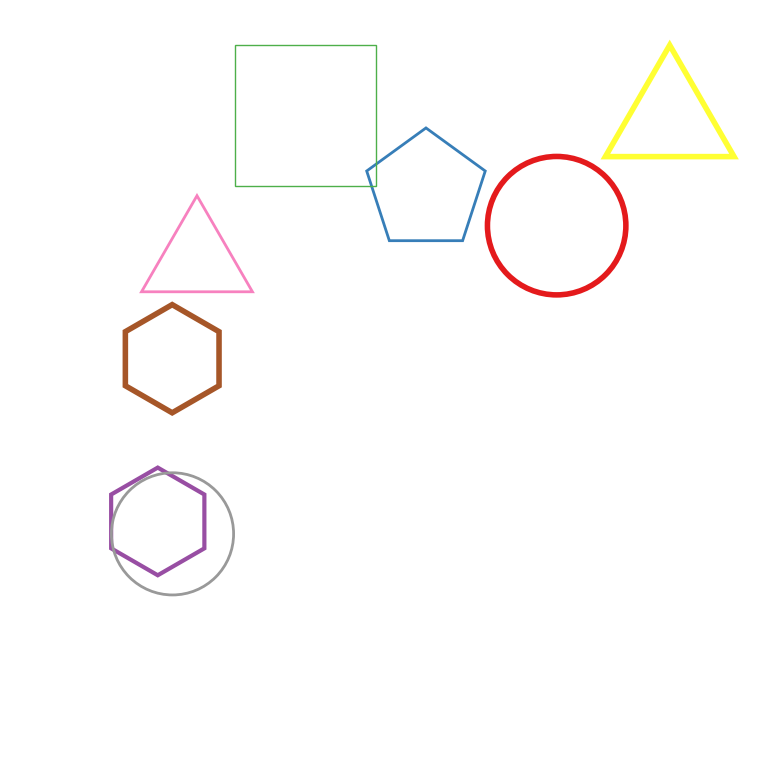[{"shape": "circle", "thickness": 2, "radius": 0.45, "center": [0.723, 0.707]}, {"shape": "pentagon", "thickness": 1, "radius": 0.4, "center": [0.553, 0.753]}, {"shape": "square", "thickness": 0.5, "radius": 0.46, "center": [0.397, 0.85]}, {"shape": "hexagon", "thickness": 1.5, "radius": 0.35, "center": [0.205, 0.323]}, {"shape": "triangle", "thickness": 2, "radius": 0.48, "center": [0.87, 0.845]}, {"shape": "hexagon", "thickness": 2, "radius": 0.35, "center": [0.224, 0.534]}, {"shape": "triangle", "thickness": 1, "radius": 0.42, "center": [0.256, 0.663]}, {"shape": "circle", "thickness": 1, "radius": 0.4, "center": [0.224, 0.307]}]